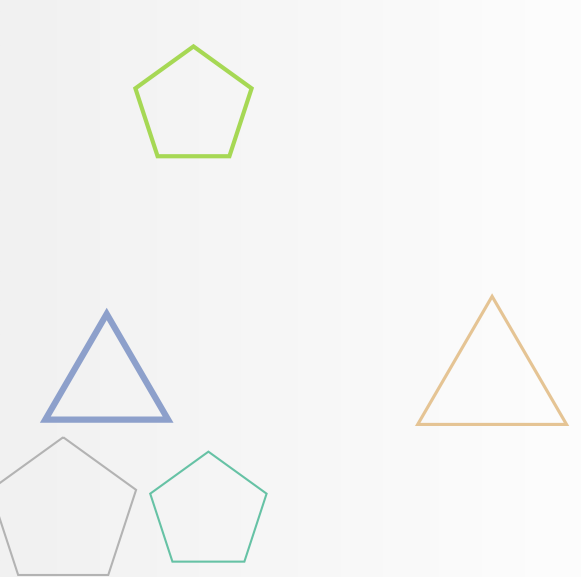[{"shape": "pentagon", "thickness": 1, "radius": 0.53, "center": [0.359, 0.112]}, {"shape": "triangle", "thickness": 3, "radius": 0.61, "center": [0.184, 0.333]}, {"shape": "pentagon", "thickness": 2, "radius": 0.53, "center": [0.333, 0.814]}, {"shape": "triangle", "thickness": 1.5, "radius": 0.74, "center": [0.847, 0.338]}, {"shape": "pentagon", "thickness": 1, "radius": 0.66, "center": [0.109, 0.11]}]